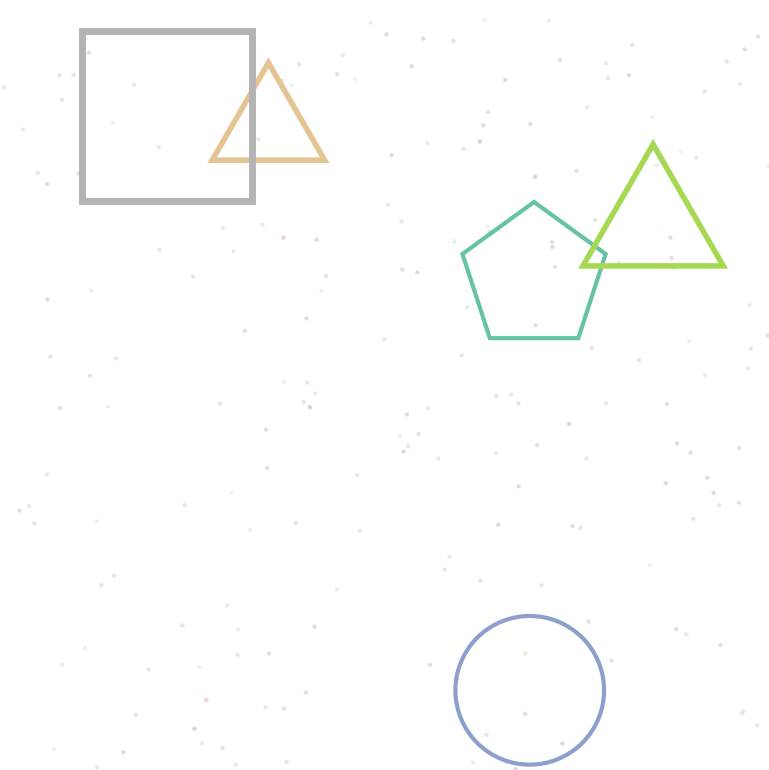[{"shape": "pentagon", "thickness": 1.5, "radius": 0.49, "center": [0.694, 0.64]}, {"shape": "circle", "thickness": 1.5, "radius": 0.48, "center": [0.688, 0.103]}, {"shape": "triangle", "thickness": 2, "radius": 0.53, "center": [0.848, 0.707]}, {"shape": "triangle", "thickness": 2, "radius": 0.42, "center": [0.349, 0.834]}, {"shape": "square", "thickness": 2.5, "radius": 0.55, "center": [0.217, 0.849]}]